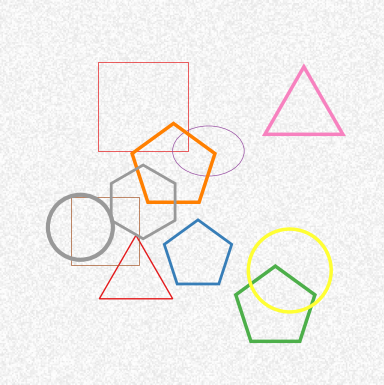[{"shape": "triangle", "thickness": 1, "radius": 0.55, "center": [0.353, 0.279]}, {"shape": "square", "thickness": 0.5, "radius": 0.58, "center": [0.371, 0.724]}, {"shape": "pentagon", "thickness": 2, "radius": 0.46, "center": [0.514, 0.337]}, {"shape": "pentagon", "thickness": 2.5, "radius": 0.54, "center": [0.715, 0.201]}, {"shape": "oval", "thickness": 0.5, "radius": 0.46, "center": [0.541, 0.608]}, {"shape": "pentagon", "thickness": 2.5, "radius": 0.57, "center": [0.451, 0.566]}, {"shape": "circle", "thickness": 2.5, "radius": 0.54, "center": [0.753, 0.297]}, {"shape": "square", "thickness": 0.5, "radius": 0.44, "center": [0.272, 0.4]}, {"shape": "triangle", "thickness": 2.5, "radius": 0.58, "center": [0.789, 0.71]}, {"shape": "circle", "thickness": 3, "radius": 0.42, "center": [0.209, 0.41]}, {"shape": "hexagon", "thickness": 2, "radius": 0.48, "center": [0.372, 0.476]}]